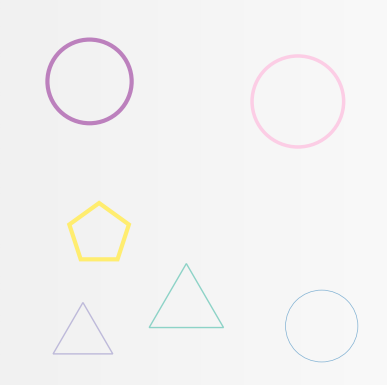[{"shape": "triangle", "thickness": 1, "radius": 0.55, "center": [0.481, 0.205]}, {"shape": "triangle", "thickness": 1, "radius": 0.44, "center": [0.214, 0.125]}, {"shape": "circle", "thickness": 0.5, "radius": 0.47, "center": [0.83, 0.153]}, {"shape": "circle", "thickness": 2.5, "radius": 0.59, "center": [0.769, 0.736]}, {"shape": "circle", "thickness": 3, "radius": 0.54, "center": [0.231, 0.789]}, {"shape": "pentagon", "thickness": 3, "radius": 0.4, "center": [0.256, 0.392]}]